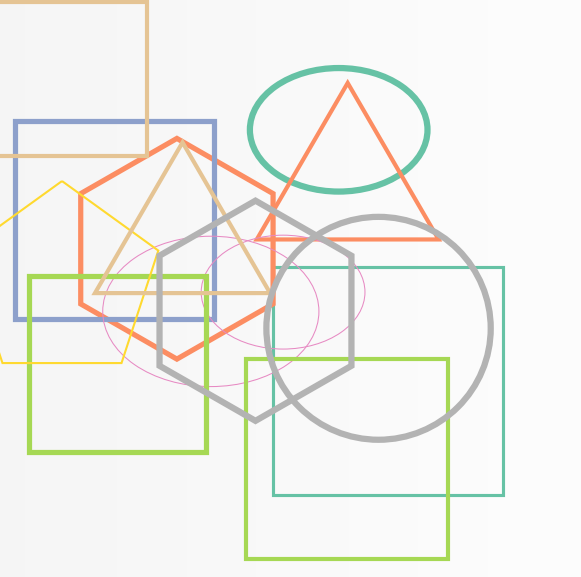[{"shape": "square", "thickness": 1.5, "radius": 0.99, "center": [0.668, 0.339]}, {"shape": "oval", "thickness": 3, "radius": 0.76, "center": [0.583, 0.774]}, {"shape": "triangle", "thickness": 2, "radius": 0.9, "center": [0.598, 0.675]}, {"shape": "hexagon", "thickness": 2.5, "radius": 0.96, "center": [0.304, 0.568]}, {"shape": "square", "thickness": 2.5, "radius": 0.86, "center": [0.197, 0.618]}, {"shape": "oval", "thickness": 0.5, "radius": 0.93, "center": [0.363, 0.46]}, {"shape": "oval", "thickness": 0.5, "radius": 0.7, "center": [0.487, 0.493]}, {"shape": "square", "thickness": 2, "radius": 0.87, "center": [0.597, 0.204]}, {"shape": "square", "thickness": 2.5, "radius": 0.76, "center": [0.201, 0.369]}, {"shape": "pentagon", "thickness": 1, "radius": 0.87, "center": [0.107, 0.511]}, {"shape": "triangle", "thickness": 2, "radius": 0.87, "center": [0.314, 0.579]}, {"shape": "square", "thickness": 2, "radius": 0.67, "center": [0.12, 0.862]}, {"shape": "circle", "thickness": 3, "radius": 0.96, "center": [0.651, 0.431]}, {"shape": "hexagon", "thickness": 3, "radius": 0.95, "center": [0.44, 0.461]}]